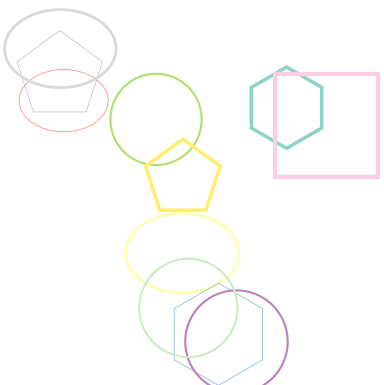[{"shape": "hexagon", "thickness": 2.5, "radius": 0.53, "center": [0.744, 0.72]}, {"shape": "oval", "thickness": 2, "radius": 0.74, "center": [0.473, 0.343]}, {"shape": "pentagon", "thickness": 0.5, "radius": 0.58, "center": [0.155, 0.804]}, {"shape": "oval", "thickness": 0.5, "radius": 0.58, "center": [0.165, 0.739]}, {"shape": "hexagon", "thickness": 0.5, "radius": 0.66, "center": [0.567, 0.132]}, {"shape": "circle", "thickness": 1.5, "radius": 0.59, "center": [0.405, 0.69]}, {"shape": "square", "thickness": 3, "radius": 0.67, "center": [0.848, 0.674]}, {"shape": "oval", "thickness": 2, "radius": 0.72, "center": [0.157, 0.874]}, {"shape": "circle", "thickness": 1.5, "radius": 0.67, "center": [0.614, 0.113]}, {"shape": "circle", "thickness": 1.5, "radius": 0.64, "center": [0.489, 0.2]}, {"shape": "pentagon", "thickness": 2.5, "radius": 0.51, "center": [0.475, 0.537]}]